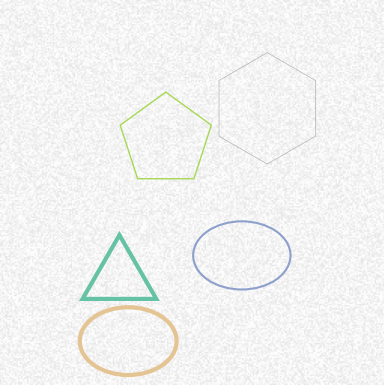[{"shape": "triangle", "thickness": 3, "radius": 0.55, "center": [0.31, 0.279]}, {"shape": "oval", "thickness": 1.5, "radius": 0.63, "center": [0.628, 0.337]}, {"shape": "pentagon", "thickness": 1, "radius": 0.62, "center": [0.431, 0.636]}, {"shape": "oval", "thickness": 3, "radius": 0.63, "center": [0.333, 0.114]}, {"shape": "hexagon", "thickness": 0.5, "radius": 0.72, "center": [0.694, 0.719]}]